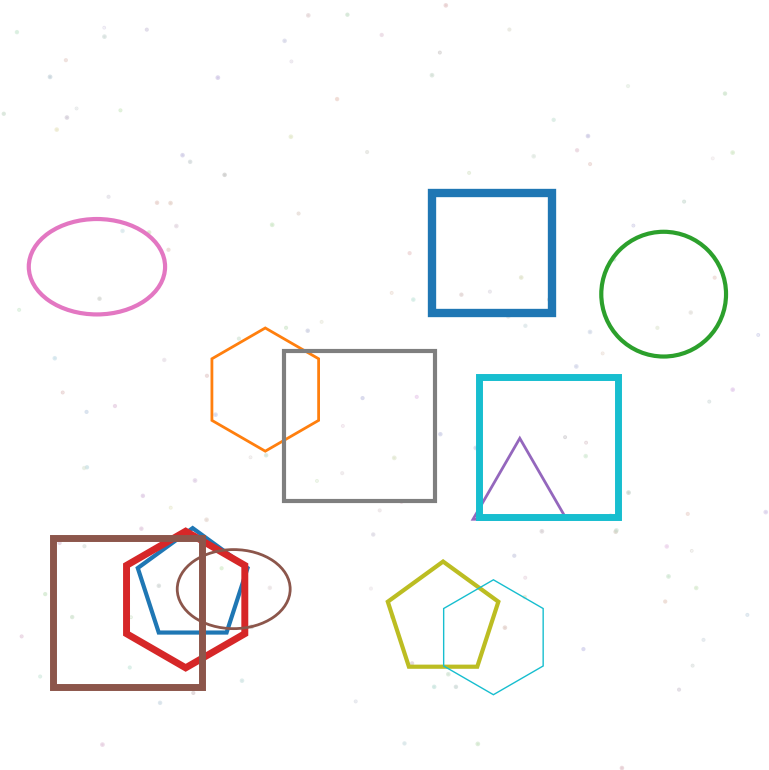[{"shape": "pentagon", "thickness": 1.5, "radius": 0.37, "center": [0.25, 0.239]}, {"shape": "square", "thickness": 3, "radius": 0.39, "center": [0.639, 0.672]}, {"shape": "hexagon", "thickness": 1, "radius": 0.4, "center": [0.344, 0.494]}, {"shape": "circle", "thickness": 1.5, "radius": 0.41, "center": [0.862, 0.618]}, {"shape": "hexagon", "thickness": 2.5, "radius": 0.44, "center": [0.241, 0.221]}, {"shape": "triangle", "thickness": 1, "radius": 0.35, "center": [0.675, 0.361]}, {"shape": "square", "thickness": 2.5, "radius": 0.48, "center": [0.166, 0.204]}, {"shape": "oval", "thickness": 1, "radius": 0.37, "center": [0.304, 0.235]}, {"shape": "oval", "thickness": 1.5, "radius": 0.44, "center": [0.126, 0.654]}, {"shape": "square", "thickness": 1.5, "radius": 0.49, "center": [0.467, 0.447]}, {"shape": "pentagon", "thickness": 1.5, "radius": 0.38, "center": [0.575, 0.195]}, {"shape": "hexagon", "thickness": 0.5, "radius": 0.37, "center": [0.641, 0.172]}, {"shape": "square", "thickness": 2.5, "radius": 0.45, "center": [0.712, 0.42]}]